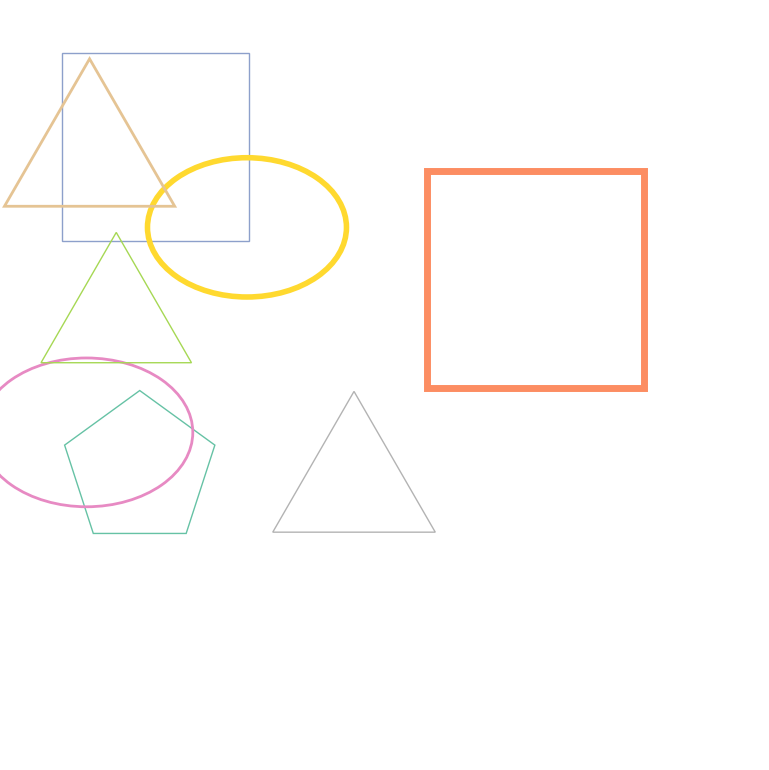[{"shape": "pentagon", "thickness": 0.5, "radius": 0.51, "center": [0.181, 0.39]}, {"shape": "square", "thickness": 2.5, "radius": 0.7, "center": [0.696, 0.638]}, {"shape": "square", "thickness": 0.5, "radius": 0.61, "center": [0.202, 0.809]}, {"shape": "oval", "thickness": 1, "radius": 0.69, "center": [0.112, 0.438]}, {"shape": "triangle", "thickness": 0.5, "radius": 0.56, "center": [0.151, 0.585]}, {"shape": "oval", "thickness": 2, "radius": 0.65, "center": [0.321, 0.705]}, {"shape": "triangle", "thickness": 1, "radius": 0.64, "center": [0.116, 0.796]}, {"shape": "triangle", "thickness": 0.5, "radius": 0.61, "center": [0.46, 0.37]}]